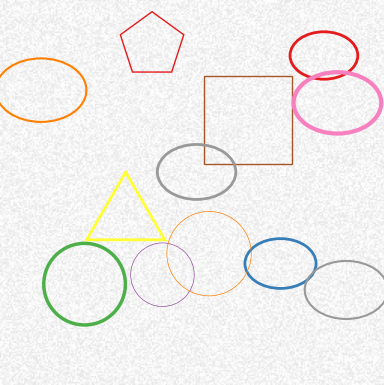[{"shape": "oval", "thickness": 2, "radius": 0.44, "center": [0.841, 0.856]}, {"shape": "pentagon", "thickness": 1, "radius": 0.43, "center": [0.395, 0.883]}, {"shape": "oval", "thickness": 2, "radius": 0.46, "center": [0.729, 0.316]}, {"shape": "circle", "thickness": 2.5, "radius": 0.53, "center": [0.22, 0.262]}, {"shape": "circle", "thickness": 0.5, "radius": 0.41, "center": [0.422, 0.286]}, {"shape": "oval", "thickness": 1.5, "radius": 0.59, "center": [0.107, 0.766]}, {"shape": "circle", "thickness": 0.5, "radius": 0.55, "center": [0.543, 0.341]}, {"shape": "triangle", "thickness": 2, "radius": 0.59, "center": [0.327, 0.436]}, {"shape": "square", "thickness": 1, "radius": 0.57, "center": [0.644, 0.688]}, {"shape": "oval", "thickness": 3, "radius": 0.57, "center": [0.876, 0.733]}, {"shape": "oval", "thickness": 1.5, "radius": 0.54, "center": [0.899, 0.247]}, {"shape": "oval", "thickness": 2, "radius": 0.51, "center": [0.511, 0.553]}]